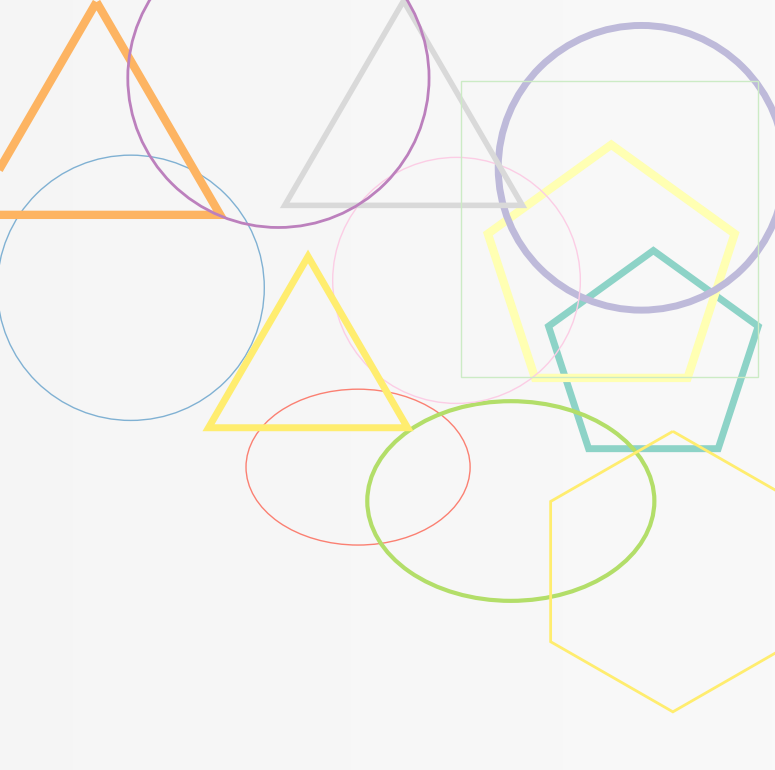[{"shape": "pentagon", "thickness": 2.5, "radius": 0.71, "center": [0.843, 0.532]}, {"shape": "pentagon", "thickness": 3, "radius": 0.84, "center": [0.789, 0.645]}, {"shape": "circle", "thickness": 2.5, "radius": 0.92, "center": [0.828, 0.782]}, {"shape": "oval", "thickness": 0.5, "radius": 0.72, "center": [0.462, 0.393]}, {"shape": "circle", "thickness": 0.5, "radius": 0.86, "center": [0.169, 0.626]}, {"shape": "triangle", "thickness": 3, "radius": 0.92, "center": [0.125, 0.813]}, {"shape": "oval", "thickness": 1.5, "radius": 0.93, "center": [0.659, 0.349]}, {"shape": "circle", "thickness": 0.5, "radius": 0.8, "center": [0.589, 0.636]}, {"shape": "triangle", "thickness": 2, "radius": 0.89, "center": [0.521, 0.822]}, {"shape": "circle", "thickness": 1, "radius": 0.97, "center": [0.359, 0.899]}, {"shape": "square", "thickness": 0.5, "radius": 0.96, "center": [0.787, 0.703]}, {"shape": "hexagon", "thickness": 1, "radius": 0.91, "center": [0.868, 0.258]}, {"shape": "triangle", "thickness": 2.5, "radius": 0.74, "center": [0.397, 0.519]}]